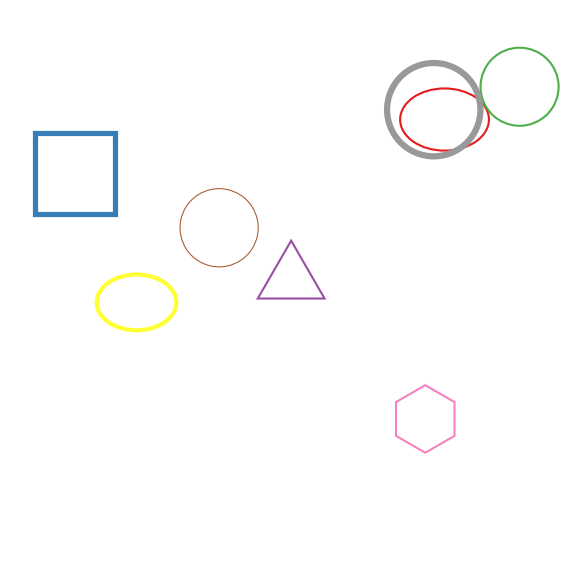[{"shape": "oval", "thickness": 1, "radius": 0.38, "center": [0.77, 0.792]}, {"shape": "square", "thickness": 2.5, "radius": 0.35, "center": [0.13, 0.699]}, {"shape": "circle", "thickness": 1, "radius": 0.34, "center": [0.9, 0.849]}, {"shape": "triangle", "thickness": 1, "radius": 0.33, "center": [0.504, 0.516]}, {"shape": "oval", "thickness": 2, "radius": 0.34, "center": [0.236, 0.475]}, {"shape": "circle", "thickness": 0.5, "radius": 0.34, "center": [0.379, 0.605]}, {"shape": "hexagon", "thickness": 1, "radius": 0.29, "center": [0.736, 0.274]}, {"shape": "circle", "thickness": 3, "radius": 0.4, "center": [0.751, 0.809]}]